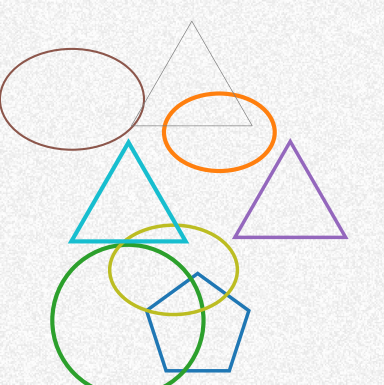[{"shape": "pentagon", "thickness": 2.5, "radius": 0.7, "center": [0.513, 0.15]}, {"shape": "oval", "thickness": 3, "radius": 0.72, "center": [0.57, 0.656]}, {"shape": "circle", "thickness": 3, "radius": 0.98, "center": [0.332, 0.168]}, {"shape": "triangle", "thickness": 2.5, "radius": 0.83, "center": [0.754, 0.466]}, {"shape": "oval", "thickness": 1.5, "radius": 0.94, "center": [0.187, 0.742]}, {"shape": "triangle", "thickness": 0.5, "radius": 0.91, "center": [0.498, 0.764]}, {"shape": "oval", "thickness": 2.5, "radius": 0.83, "center": [0.451, 0.299]}, {"shape": "triangle", "thickness": 3, "radius": 0.86, "center": [0.334, 0.459]}]